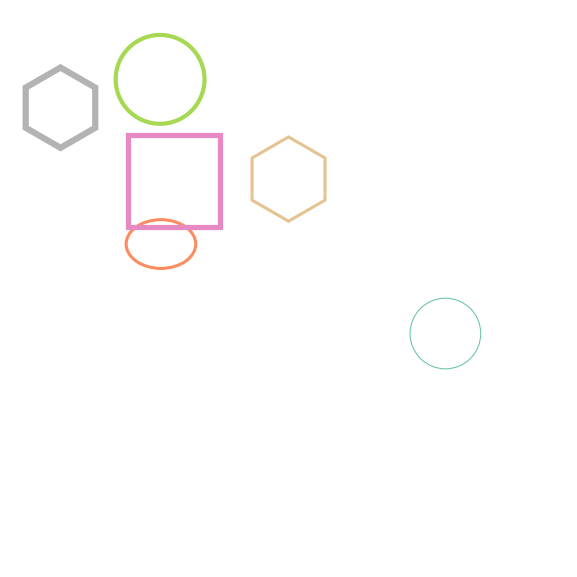[{"shape": "circle", "thickness": 0.5, "radius": 0.31, "center": [0.771, 0.422]}, {"shape": "oval", "thickness": 1.5, "radius": 0.3, "center": [0.279, 0.577]}, {"shape": "square", "thickness": 2.5, "radius": 0.4, "center": [0.301, 0.685]}, {"shape": "circle", "thickness": 2, "radius": 0.38, "center": [0.277, 0.862]}, {"shape": "hexagon", "thickness": 1.5, "radius": 0.36, "center": [0.5, 0.689]}, {"shape": "hexagon", "thickness": 3, "radius": 0.35, "center": [0.105, 0.813]}]